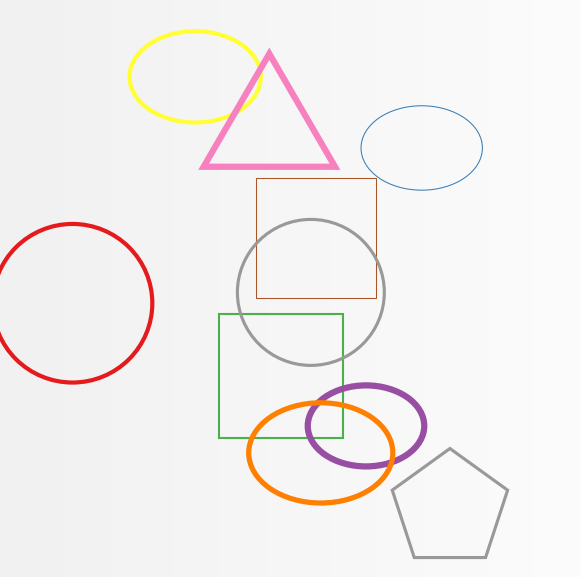[{"shape": "circle", "thickness": 2, "radius": 0.69, "center": [0.125, 0.474]}, {"shape": "oval", "thickness": 0.5, "radius": 0.52, "center": [0.726, 0.743]}, {"shape": "square", "thickness": 1, "radius": 0.54, "center": [0.483, 0.348]}, {"shape": "oval", "thickness": 3, "radius": 0.5, "center": [0.63, 0.262]}, {"shape": "oval", "thickness": 2.5, "radius": 0.62, "center": [0.552, 0.215]}, {"shape": "oval", "thickness": 2, "radius": 0.56, "center": [0.336, 0.866]}, {"shape": "square", "thickness": 0.5, "radius": 0.52, "center": [0.544, 0.587]}, {"shape": "triangle", "thickness": 3, "radius": 0.65, "center": [0.463, 0.776]}, {"shape": "circle", "thickness": 1.5, "radius": 0.63, "center": [0.535, 0.493]}, {"shape": "pentagon", "thickness": 1.5, "radius": 0.52, "center": [0.774, 0.118]}]